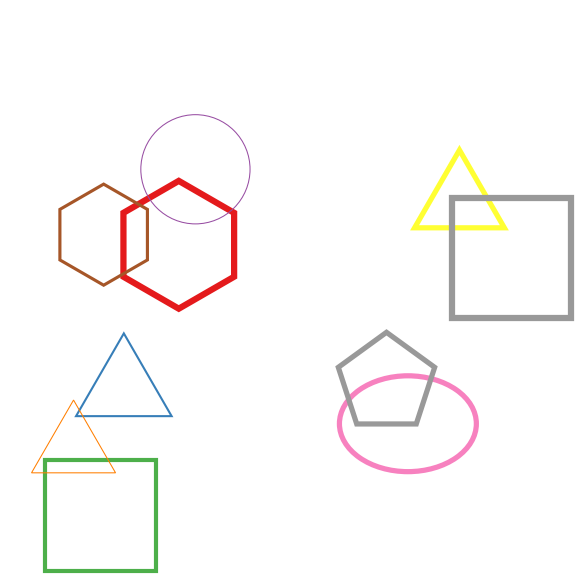[{"shape": "hexagon", "thickness": 3, "radius": 0.55, "center": [0.31, 0.575]}, {"shape": "triangle", "thickness": 1, "radius": 0.48, "center": [0.214, 0.326]}, {"shape": "square", "thickness": 2, "radius": 0.48, "center": [0.174, 0.107]}, {"shape": "circle", "thickness": 0.5, "radius": 0.47, "center": [0.338, 0.706]}, {"shape": "triangle", "thickness": 0.5, "radius": 0.42, "center": [0.127, 0.222]}, {"shape": "triangle", "thickness": 2.5, "radius": 0.45, "center": [0.796, 0.65]}, {"shape": "hexagon", "thickness": 1.5, "radius": 0.44, "center": [0.179, 0.593]}, {"shape": "oval", "thickness": 2.5, "radius": 0.59, "center": [0.706, 0.265]}, {"shape": "square", "thickness": 3, "radius": 0.52, "center": [0.885, 0.552]}, {"shape": "pentagon", "thickness": 2.5, "radius": 0.44, "center": [0.669, 0.336]}]